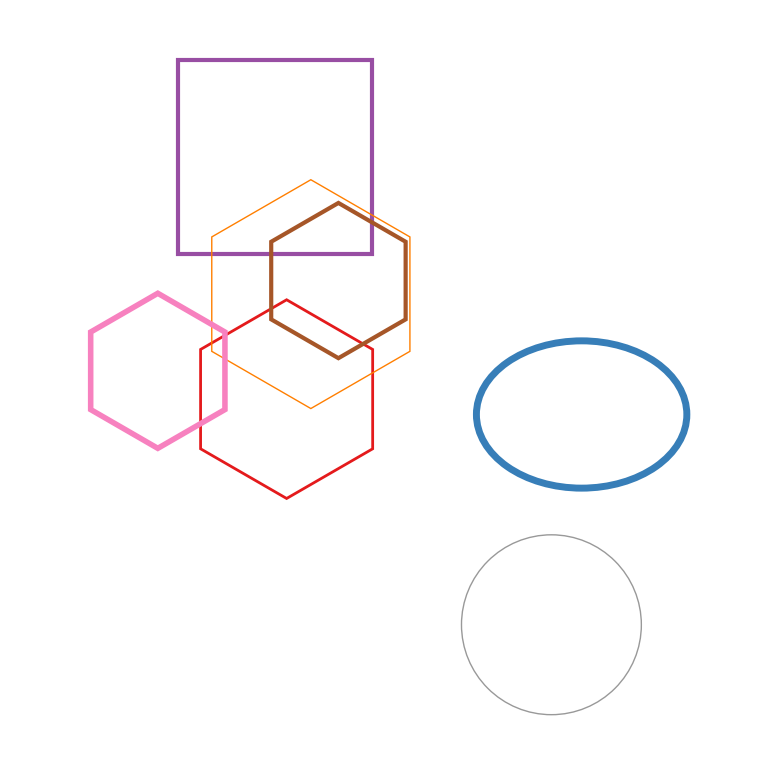[{"shape": "hexagon", "thickness": 1, "radius": 0.65, "center": [0.372, 0.482]}, {"shape": "oval", "thickness": 2.5, "radius": 0.68, "center": [0.755, 0.462]}, {"shape": "square", "thickness": 1.5, "radius": 0.63, "center": [0.357, 0.796]}, {"shape": "hexagon", "thickness": 0.5, "radius": 0.74, "center": [0.404, 0.618]}, {"shape": "hexagon", "thickness": 1.5, "radius": 0.5, "center": [0.44, 0.636]}, {"shape": "hexagon", "thickness": 2, "radius": 0.5, "center": [0.205, 0.518]}, {"shape": "circle", "thickness": 0.5, "radius": 0.58, "center": [0.716, 0.189]}]